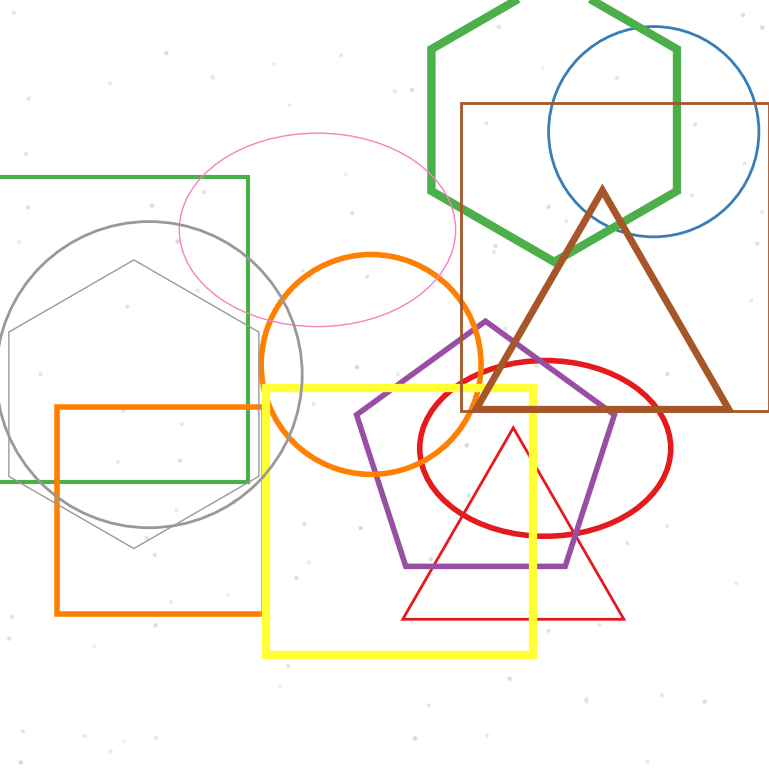[{"shape": "triangle", "thickness": 1, "radius": 0.83, "center": [0.667, 0.279]}, {"shape": "oval", "thickness": 2, "radius": 0.81, "center": [0.708, 0.418]}, {"shape": "circle", "thickness": 1, "radius": 0.68, "center": [0.849, 0.829]}, {"shape": "square", "thickness": 1.5, "radius": 0.99, "center": [0.124, 0.573]}, {"shape": "hexagon", "thickness": 3, "radius": 0.92, "center": [0.72, 0.844]}, {"shape": "pentagon", "thickness": 2, "radius": 0.88, "center": [0.63, 0.407]}, {"shape": "square", "thickness": 2, "radius": 0.67, "center": [0.208, 0.337]}, {"shape": "circle", "thickness": 2, "radius": 0.71, "center": [0.482, 0.527]}, {"shape": "square", "thickness": 3, "radius": 0.87, "center": [0.519, 0.323]}, {"shape": "square", "thickness": 1, "radius": 1.0, "center": [0.799, 0.666]}, {"shape": "triangle", "thickness": 2.5, "radius": 0.95, "center": [0.782, 0.563]}, {"shape": "oval", "thickness": 0.5, "radius": 0.9, "center": [0.412, 0.701]}, {"shape": "hexagon", "thickness": 0.5, "radius": 0.94, "center": [0.174, 0.475]}, {"shape": "circle", "thickness": 1, "radius": 0.99, "center": [0.194, 0.513]}]